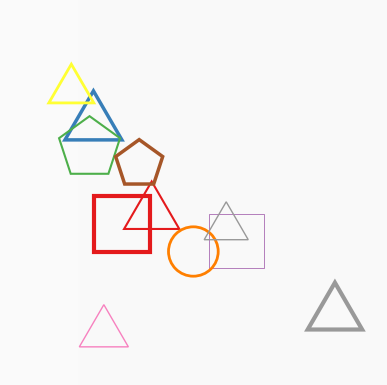[{"shape": "square", "thickness": 3, "radius": 0.36, "center": [0.314, 0.418]}, {"shape": "triangle", "thickness": 1.5, "radius": 0.41, "center": [0.391, 0.446]}, {"shape": "triangle", "thickness": 2.5, "radius": 0.42, "center": [0.241, 0.679]}, {"shape": "pentagon", "thickness": 1.5, "radius": 0.41, "center": [0.231, 0.616]}, {"shape": "square", "thickness": 0.5, "radius": 0.35, "center": [0.611, 0.374]}, {"shape": "circle", "thickness": 2, "radius": 0.32, "center": [0.499, 0.347]}, {"shape": "triangle", "thickness": 2, "radius": 0.34, "center": [0.184, 0.766]}, {"shape": "pentagon", "thickness": 2.5, "radius": 0.32, "center": [0.359, 0.574]}, {"shape": "triangle", "thickness": 1, "radius": 0.37, "center": [0.268, 0.136]}, {"shape": "triangle", "thickness": 1, "radius": 0.33, "center": [0.584, 0.41]}, {"shape": "triangle", "thickness": 3, "radius": 0.41, "center": [0.864, 0.185]}]